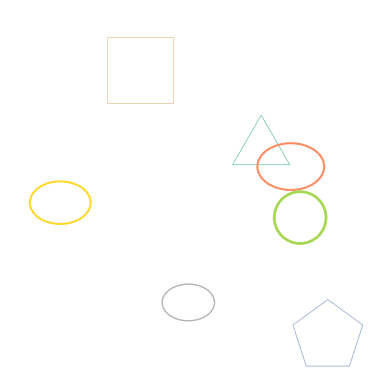[{"shape": "triangle", "thickness": 0.5, "radius": 0.43, "center": [0.678, 0.615]}, {"shape": "oval", "thickness": 1.5, "radius": 0.43, "center": [0.755, 0.567]}, {"shape": "pentagon", "thickness": 0.5, "radius": 0.48, "center": [0.852, 0.126]}, {"shape": "circle", "thickness": 2, "radius": 0.34, "center": [0.78, 0.435]}, {"shape": "oval", "thickness": 1.5, "radius": 0.39, "center": [0.157, 0.474]}, {"shape": "square", "thickness": 0.5, "radius": 0.43, "center": [0.364, 0.819]}, {"shape": "oval", "thickness": 1, "radius": 0.34, "center": [0.489, 0.214]}]